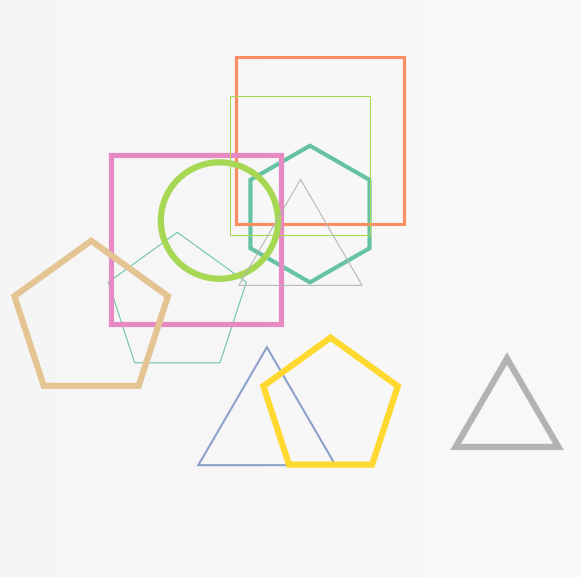[{"shape": "hexagon", "thickness": 2, "radius": 0.59, "center": [0.533, 0.628]}, {"shape": "pentagon", "thickness": 0.5, "radius": 0.62, "center": [0.305, 0.472]}, {"shape": "square", "thickness": 1.5, "radius": 0.72, "center": [0.55, 0.756]}, {"shape": "triangle", "thickness": 1, "radius": 0.68, "center": [0.459, 0.262]}, {"shape": "square", "thickness": 2.5, "radius": 0.73, "center": [0.337, 0.584]}, {"shape": "circle", "thickness": 3, "radius": 0.5, "center": [0.378, 0.617]}, {"shape": "square", "thickness": 0.5, "radius": 0.6, "center": [0.516, 0.712]}, {"shape": "pentagon", "thickness": 3, "radius": 0.61, "center": [0.569, 0.293]}, {"shape": "pentagon", "thickness": 3, "radius": 0.69, "center": [0.157, 0.443]}, {"shape": "triangle", "thickness": 0.5, "radius": 0.61, "center": [0.517, 0.566]}, {"shape": "triangle", "thickness": 3, "radius": 0.51, "center": [0.872, 0.276]}]